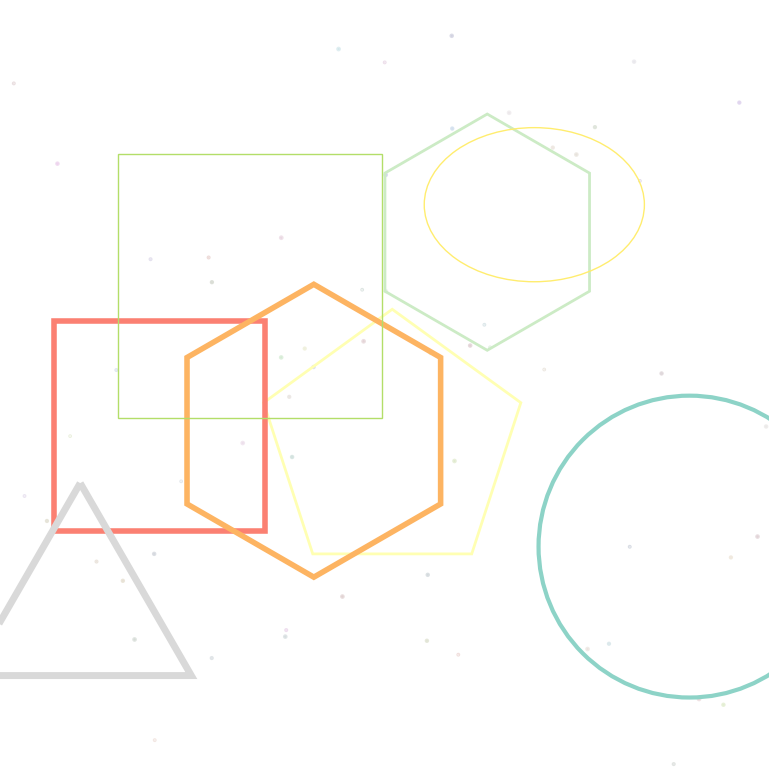[{"shape": "circle", "thickness": 1.5, "radius": 0.98, "center": [0.895, 0.29]}, {"shape": "pentagon", "thickness": 1, "radius": 0.88, "center": [0.509, 0.423]}, {"shape": "square", "thickness": 2, "radius": 0.68, "center": [0.207, 0.446]}, {"shape": "hexagon", "thickness": 2, "radius": 0.95, "center": [0.408, 0.441]}, {"shape": "square", "thickness": 0.5, "radius": 0.86, "center": [0.324, 0.629]}, {"shape": "triangle", "thickness": 2.5, "radius": 0.83, "center": [0.104, 0.206]}, {"shape": "hexagon", "thickness": 1, "radius": 0.77, "center": [0.633, 0.698]}, {"shape": "oval", "thickness": 0.5, "radius": 0.71, "center": [0.694, 0.734]}]